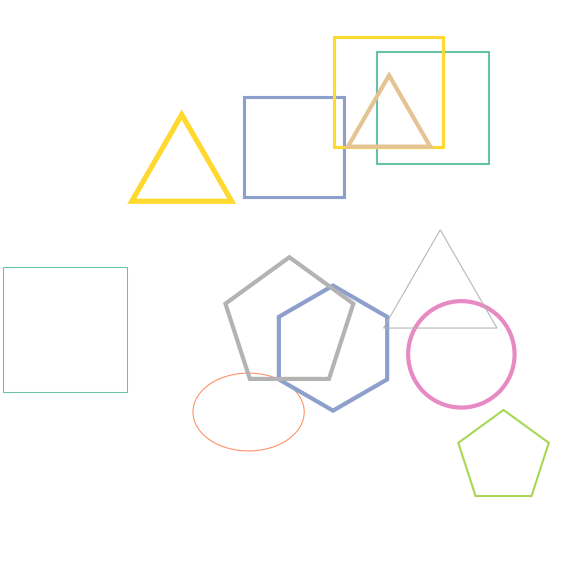[{"shape": "square", "thickness": 1, "radius": 0.48, "center": [0.75, 0.812]}, {"shape": "square", "thickness": 0.5, "radius": 0.54, "center": [0.113, 0.429]}, {"shape": "oval", "thickness": 0.5, "radius": 0.48, "center": [0.43, 0.286]}, {"shape": "square", "thickness": 1.5, "radius": 0.43, "center": [0.508, 0.744]}, {"shape": "hexagon", "thickness": 2, "radius": 0.54, "center": [0.577, 0.396]}, {"shape": "circle", "thickness": 2, "radius": 0.46, "center": [0.799, 0.386]}, {"shape": "pentagon", "thickness": 1, "radius": 0.41, "center": [0.872, 0.207]}, {"shape": "triangle", "thickness": 2.5, "radius": 0.5, "center": [0.315, 0.701]}, {"shape": "square", "thickness": 1.5, "radius": 0.47, "center": [0.672, 0.84]}, {"shape": "triangle", "thickness": 2, "radius": 0.41, "center": [0.674, 0.786]}, {"shape": "triangle", "thickness": 0.5, "radius": 0.57, "center": [0.762, 0.488]}, {"shape": "pentagon", "thickness": 2, "radius": 0.58, "center": [0.501, 0.437]}]